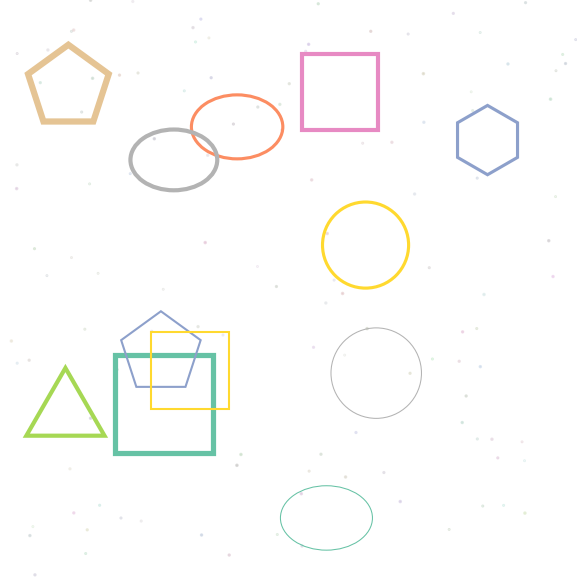[{"shape": "square", "thickness": 2.5, "radius": 0.42, "center": [0.284, 0.299]}, {"shape": "oval", "thickness": 0.5, "radius": 0.4, "center": [0.565, 0.102]}, {"shape": "oval", "thickness": 1.5, "radius": 0.4, "center": [0.411, 0.779]}, {"shape": "pentagon", "thickness": 1, "radius": 0.36, "center": [0.279, 0.388]}, {"shape": "hexagon", "thickness": 1.5, "radius": 0.3, "center": [0.844, 0.757]}, {"shape": "square", "thickness": 2, "radius": 0.33, "center": [0.588, 0.84]}, {"shape": "triangle", "thickness": 2, "radius": 0.39, "center": [0.113, 0.284]}, {"shape": "square", "thickness": 1, "radius": 0.33, "center": [0.329, 0.358]}, {"shape": "circle", "thickness": 1.5, "radius": 0.37, "center": [0.633, 0.575]}, {"shape": "pentagon", "thickness": 3, "radius": 0.37, "center": [0.118, 0.848]}, {"shape": "circle", "thickness": 0.5, "radius": 0.39, "center": [0.651, 0.353]}, {"shape": "oval", "thickness": 2, "radius": 0.38, "center": [0.301, 0.722]}]